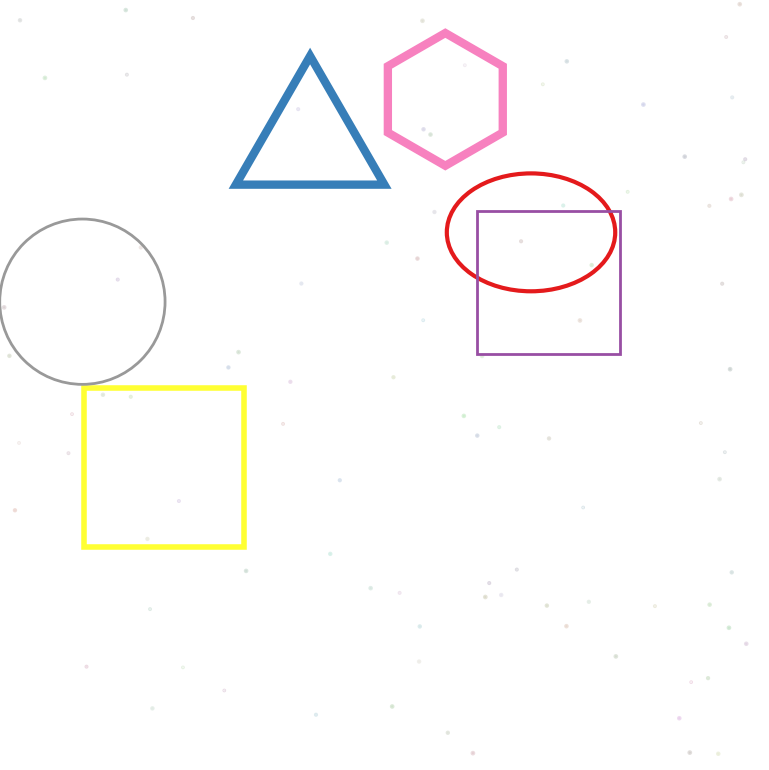[{"shape": "oval", "thickness": 1.5, "radius": 0.55, "center": [0.69, 0.698]}, {"shape": "triangle", "thickness": 3, "radius": 0.56, "center": [0.403, 0.816]}, {"shape": "square", "thickness": 1, "radius": 0.46, "center": [0.712, 0.634]}, {"shape": "square", "thickness": 2, "radius": 0.52, "center": [0.213, 0.393]}, {"shape": "hexagon", "thickness": 3, "radius": 0.43, "center": [0.578, 0.871]}, {"shape": "circle", "thickness": 1, "radius": 0.54, "center": [0.107, 0.608]}]